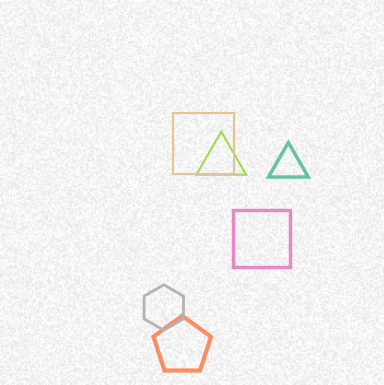[{"shape": "triangle", "thickness": 2.5, "radius": 0.3, "center": [0.749, 0.57]}, {"shape": "pentagon", "thickness": 3, "radius": 0.39, "center": [0.473, 0.101]}, {"shape": "square", "thickness": 2.5, "radius": 0.37, "center": [0.679, 0.379]}, {"shape": "triangle", "thickness": 1.5, "radius": 0.37, "center": [0.575, 0.584]}, {"shape": "square", "thickness": 1.5, "radius": 0.4, "center": [0.527, 0.628]}, {"shape": "hexagon", "thickness": 2, "radius": 0.3, "center": [0.425, 0.201]}]